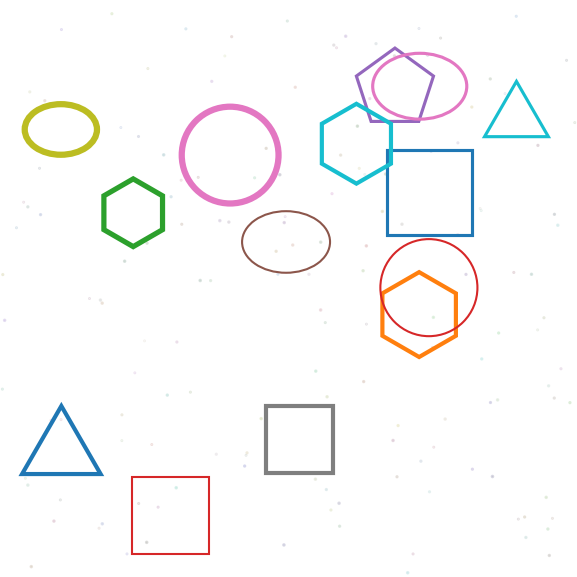[{"shape": "triangle", "thickness": 2, "radius": 0.39, "center": [0.106, 0.218]}, {"shape": "square", "thickness": 1.5, "radius": 0.37, "center": [0.743, 0.666]}, {"shape": "hexagon", "thickness": 2, "radius": 0.37, "center": [0.726, 0.454]}, {"shape": "hexagon", "thickness": 2.5, "radius": 0.29, "center": [0.231, 0.631]}, {"shape": "square", "thickness": 1, "radius": 0.33, "center": [0.295, 0.107]}, {"shape": "circle", "thickness": 1, "radius": 0.42, "center": [0.743, 0.501]}, {"shape": "pentagon", "thickness": 1.5, "radius": 0.35, "center": [0.684, 0.846]}, {"shape": "oval", "thickness": 1, "radius": 0.38, "center": [0.495, 0.58]}, {"shape": "oval", "thickness": 1.5, "radius": 0.41, "center": [0.727, 0.85]}, {"shape": "circle", "thickness": 3, "radius": 0.42, "center": [0.399, 0.731]}, {"shape": "square", "thickness": 2, "radius": 0.29, "center": [0.519, 0.238]}, {"shape": "oval", "thickness": 3, "radius": 0.31, "center": [0.105, 0.775]}, {"shape": "hexagon", "thickness": 2, "radius": 0.35, "center": [0.617, 0.75]}, {"shape": "triangle", "thickness": 1.5, "radius": 0.32, "center": [0.894, 0.794]}]